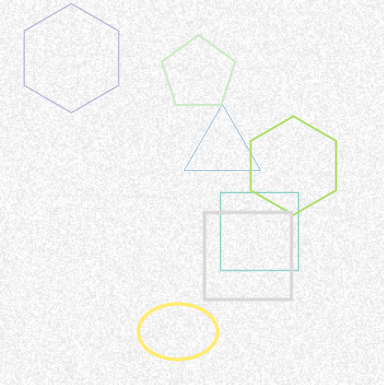[{"shape": "square", "thickness": 1, "radius": 0.51, "center": [0.673, 0.399]}, {"shape": "hexagon", "thickness": 1, "radius": 0.71, "center": [0.186, 0.849]}, {"shape": "triangle", "thickness": 0.5, "radius": 0.57, "center": [0.578, 0.615]}, {"shape": "hexagon", "thickness": 1.5, "radius": 0.64, "center": [0.762, 0.57]}, {"shape": "square", "thickness": 2.5, "radius": 0.56, "center": [0.643, 0.337]}, {"shape": "pentagon", "thickness": 1.5, "radius": 0.5, "center": [0.516, 0.809]}, {"shape": "oval", "thickness": 2.5, "radius": 0.51, "center": [0.462, 0.139]}]